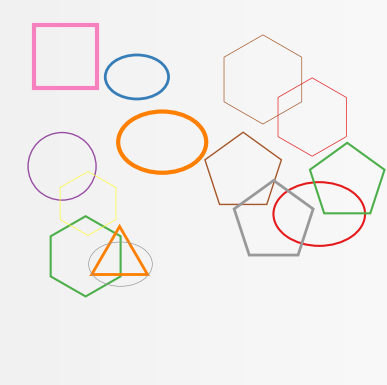[{"shape": "oval", "thickness": 1.5, "radius": 0.59, "center": [0.824, 0.444]}, {"shape": "hexagon", "thickness": 0.5, "radius": 0.51, "center": [0.806, 0.696]}, {"shape": "oval", "thickness": 2, "radius": 0.41, "center": [0.353, 0.8]}, {"shape": "pentagon", "thickness": 1.5, "radius": 0.51, "center": [0.896, 0.528]}, {"shape": "hexagon", "thickness": 1.5, "radius": 0.52, "center": [0.221, 0.334]}, {"shape": "circle", "thickness": 1, "radius": 0.44, "center": [0.16, 0.568]}, {"shape": "oval", "thickness": 3, "radius": 0.57, "center": [0.419, 0.631]}, {"shape": "triangle", "thickness": 2, "radius": 0.42, "center": [0.309, 0.329]}, {"shape": "hexagon", "thickness": 0.5, "radius": 0.42, "center": [0.227, 0.471]}, {"shape": "hexagon", "thickness": 0.5, "radius": 0.58, "center": [0.678, 0.794]}, {"shape": "pentagon", "thickness": 1, "radius": 0.52, "center": [0.627, 0.553]}, {"shape": "square", "thickness": 3, "radius": 0.41, "center": [0.169, 0.854]}, {"shape": "pentagon", "thickness": 2, "radius": 0.54, "center": [0.706, 0.424]}, {"shape": "oval", "thickness": 0.5, "radius": 0.41, "center": [0.311, 0.314]}]